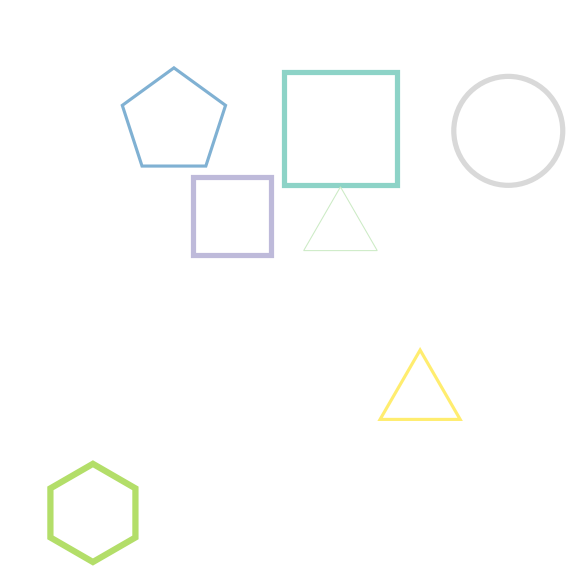[{"shape": "square", "thickness": 2.5, "radius": 0.49, "center": [0.59, 0.777]}, {"shape": "square", "thickness": 2.5, "radius": 0.34, "center": [0.401, 0.625]}, {"shape": "pentagon", "thickness": 1.5, "radius": 0.47, "center": [0.301, 0.788]}, {"shape": "hexagon", "thickness": 3, "radius": 0.42, "center": [0.161, 0.111]}, {"shape": "circle", "thickness": 2.5, "radius": 0.47, "center": [0.88, 0.773]}, {"shape": "triangle", "thickness": 0.5, "radius": 0.37, "center": [0.59, 0.602]}, {"shape": "triangle", "thickness": 1.5, "radius": 0.4, "center": [0.727, 0.313]}]